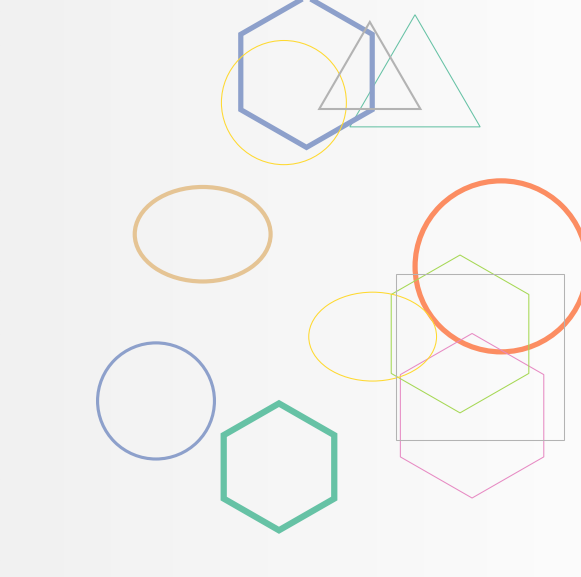[{"shape": "triangle", "thickness": 0.5, "radius": 0.65, "center": [0.714, 0.844]}, {"shape": "hexagon", "thickness": 3, "radius": 0.55, "center": [0.48, 0.191]}, {"shape": "circle", "thickness": 2.5, "radius": 0.74, "center": [0.862, 0.538]}, {"shape": "circle", "thickness": 1.5, "radius": 0.5, "center": [0.268, 0.305]}, {"shape": "hexagon", "thickness": 2.5, "radius": 0.65, "center": [0.527, 0.874]}, {"shape": "hexagon", "thickness": 0.5, "radius": 0.71, "center": [0.812, 0.279]}, {"shape": "hexagon", "thickness": 0.5, "radius": 0.68, "center": [0.791, 0.421]}, {"shape": "oval", "thickness": 0.5, "radius": 0.55, "center": [0.641, 0.416]}, {"shape": "circle", "thickness": 0.5, "radius": 0.54, "center": [0.488, 0.822]}, {"shape": "oval", "thickness": 2, "radius": 0.58, "center": [0.349, 0.594]}, {"shape": "square", "thickness": 0.5, "radius": 0.72, "center": [0.826, 0.381]}, {"shape": "triangle", "thickness": 1, "radius": 0.5, "center": [0.636, 0.861]}]